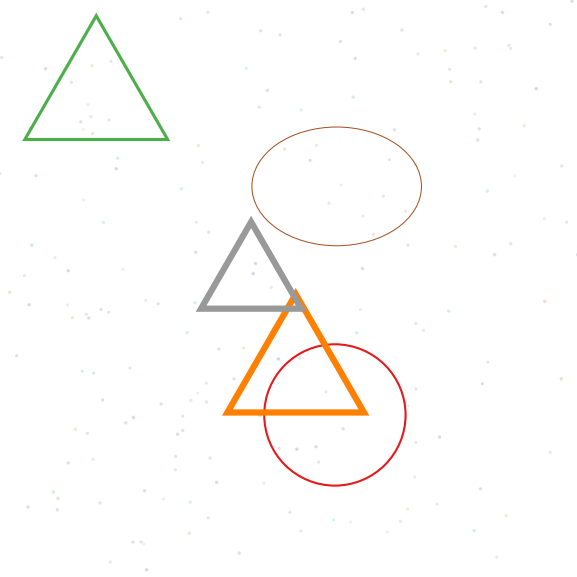[{"shape": "circle", "thickness": 1, "radius": 0.61, "center": [0.58, 0.281]}, {"shape": "triangle", "thickness": 1.5, "radius": 0.71, "center": [0.167, 0.829]}, {"shape": "triangle", "thickness": 3, "radius": 0.68, "center": [0.512, 0.353]}, {"shape": "oval", "thickness": 0.5, "radius": 0.73, "center": [0.583, 0.676]}, {"shape": "triangle", "thickness": 3, "radius": 0.5, "center": [0.435, 0.515]}]